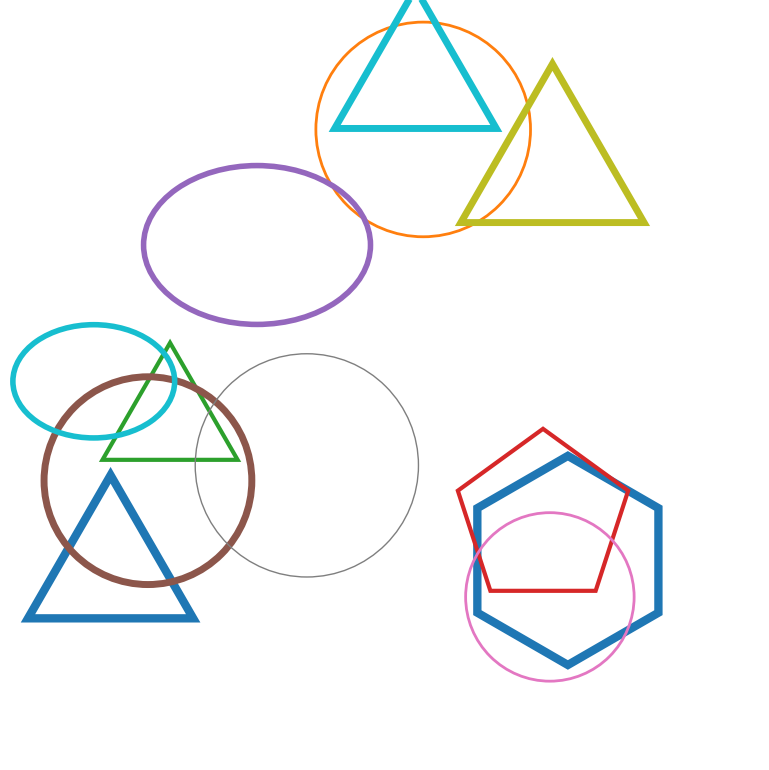[{"shape": "hexagon", "thickness": 3, "radius": 0.68, "center": [0.738, 0.272]}, {"shape": "triangle", "thickness": 3, "radius": 0.62, "center": [0.144, 0.259]}, {"shape": "circle", "thickness": 1, "radius": 0.7, "center": [0.55, 0.832]}, {"shape": "triangle", "thickness": 1.5, "radius": 0.51, "center": [0.221, 0.453]}, {"shape": "pentagon", "thickness": 1.5, "radius": 0.58, "center": [0.705, 0.327]}, {"shape": "oval", "thickness": 2, "radius": 0.74, "center": [0.334, 0.682]}, {"shape": "circle", "thickness": 2.5, "radius": 0.67, "center": [0.192, 0.376]}, {"shape": "circle", "thickness": 1, "radius": 0.55, "center": [0.714, 0.225]}, {"shape": "circle", "thickness": 0.5, "radius": 0.72, "center": [0.398, 0.396]}, {"shape": "triangle", "thickness": 2.5, "radius": 0.69, "center": [0.717, 0.78]}, {"shape": "oval", "thickness": 2, "radius": 0.53, "center": [0.122, 0.505]}, {"shape": "triangle", "thickness": 2.5, "radius": 0.61, "center": [0.54, 0.894]}]